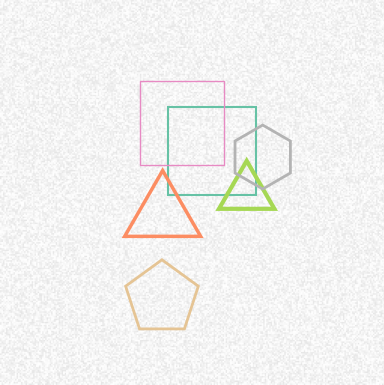[{"shape": "square", "thickness": 1.5, "radius": 0.57, "center": [0.55, 0.609]}, {"shape": "triangle", "thickness": 2.5, "radius": 0.57, "center": [0.422, 0.443]}, {"shape": "square", "thickness": 1, "radius": 0.55, "center": [0.472, 0.68]}, {"shape": "triangle", "thickness": 3, "radius": 0.42, "center": [0.641, 0.499]}, {"shape": "pentagon", "thickness": 2, "radius": 0.5, "center": [0.421, 0.226]}, {"shape": "hexagon", "thickness": 2, "radius": 0.42, "center": [0.682, 0.592]}]